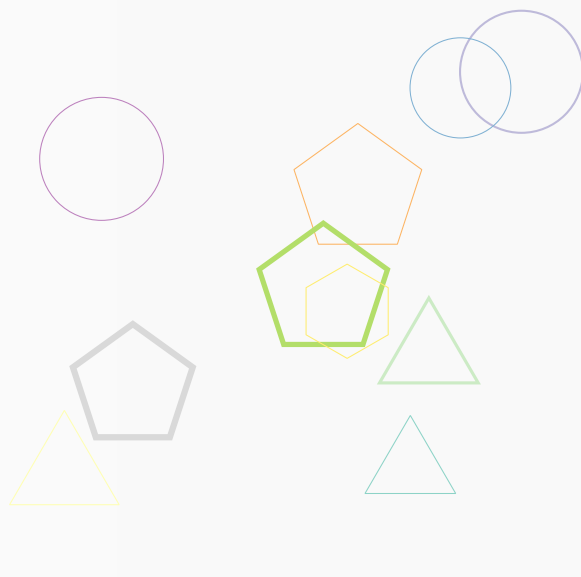[{"shape": "triangle", "thickness": 0.5, "radius": 0.45, "center": [0.706, 0.19]}, {"shape": "triangle", "thickness": 0.5, "radius": 0.54, "center": [0.111, 0.18]}, {"shape": "circle", "thickness": 1, "radius": 0.53, "center": [0.897, 0.875]}, {"shape": "circle", "thickness": 0.5, "radius": 0.43, "center": [0.792, 0.847]}, {"shape": "pentagon", "thickness": 0.5, "radius": 0.58, "center": [0.616, 0.67]}, {"shape": "pentagon", "thickness": 2.5, "radius": 0.58, "center": [0.556, 0.497]}, {"shape": "pentagon", "thickness": 3, "radius": 0.54, "center": [0.229, 0.33]}, {"shape": "circle", "thickness": 0.5, "radius": 0.53, "center": [0.175, 0.724]}, {"shape": "triangle", "thickness": 1.5, "radius": 0.49, "center": [0.738, 0.385]}, {"shape": "hexagon", "thickness": 0.5, "radius": 0.41, "center": [0.597, 0.46]}]